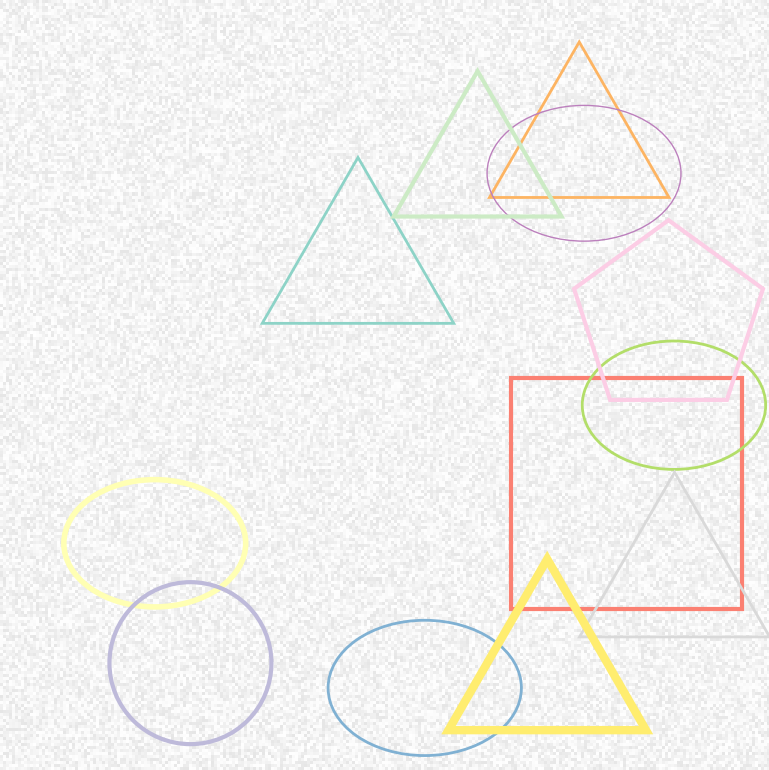[{"shape": "triangle", "thickness": 1, "radius": 0.72, "center": [0.465, 0.652]}, {"shape": "oval", "thickness": 2, "radius": 0.59, "center": [0.201, 0.294]}, {"shape": "circle", "thickness": 1.5, "radius": 0.53, "center": [0.247, 0.139]}, {"shape": "square", "thickness": 1.5, "radius": 0.75, "center": [0.814, 0.359]}, {"shape": "oval", "thickness": 1, "radius": 0.63, "center": [0.552, 0.107]}, {"shape": "triangle", "thickness": 1, "radius": 0.67, "center": [0.752, 0.811]}, {"shape": "oval", "thickness": 1, "radius": 0.6, "center": [0.875, 0.474]}, {"shape": "pentagon", "thickness": 1.5, "radius": 0.65, "center": [0.868, 0.585]}, {"shape": "triangle", "thickness": 1, "radius": 0.71, "center": [0.876, 0.244]}, {"shape": "oval", "thickness": 0.5, "radius": 0.63, "center": [0.758, 0.775]}, {"shape": "triangle", "thickness": 1.5, "radius": 0.63, "center": [0.62, 0.782]}, {"shape": "triangle", "thickness": 3, "radius": 0.74, "center": [0.711, 0.126]}]